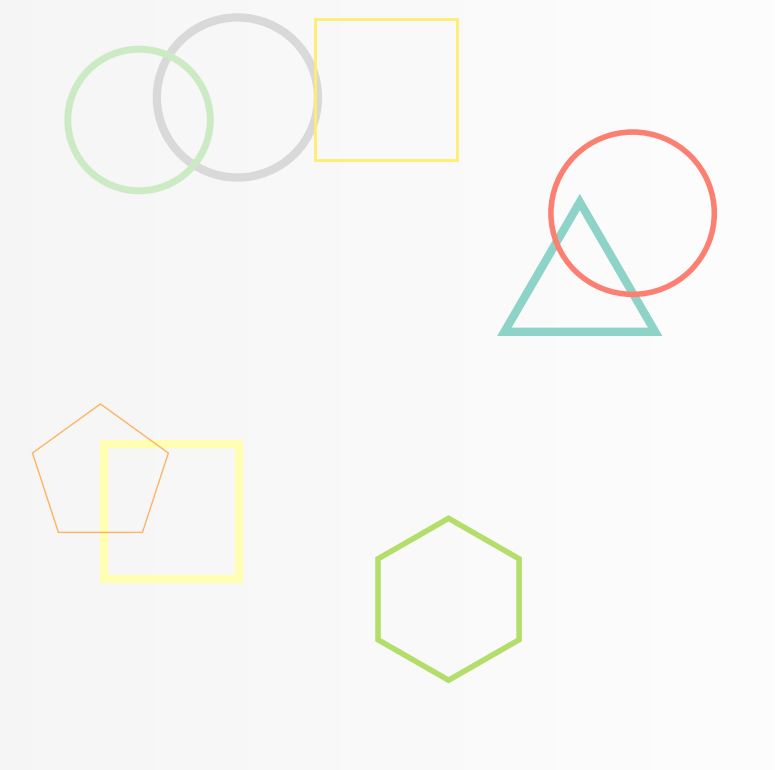[{"shape": "triangle", "thickness": 3, "radius": 0.56, "center": [0.748, 0.625]}, {"shape": "square", "thickness": 3, "radius": 0.44, "center": [0.221, 0.336]}, {"shape": "circle", "thickness": 2, "radius": 0.53, "center": [0.816, 0.723]}, {"shape": "pentagon", "thickness": 0.5, "radius": 0.46, "center": [0.13, 0.383]}, {"shape": "hexagon", "thickness": 2, "radius": 0.53, "center": [0.579, 0.222]}, {"shape": "circle", "thickness": 3, "radius": 0.52, "center": [0.306, 0.873]}, {"shape": "circle", "thickness": 2.5, "radius": 0.46, "center": [0.179, 0.844]}, {"shape": "square", "thickness": 1, "radius": 0.46, "center": [0.498, 0.884]}]